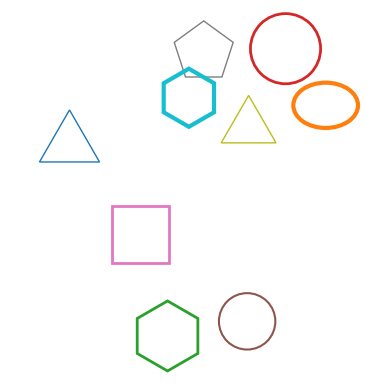[{"shape": "triangle", "thickness": 1, "radius": 0.45, "center": [0.181, 0.624]}, {"shape": "oval", "thickness": 3, "radius": 0.42, "center": [0.846, 0.726]}, {"shape": "hexagon", "thickness": 2, "radius": 0.45, "center": [0.435, 0.127]}, {"shape": "circle", "thickness": 2, "radius": 0.46, "center": [0.742, 0.874]}, {"shape": "circle", "thickness": 1.5, "radius": 0.37, "center": [0.642, 0.165]}, {"shape": "square", "thickness": 2, "radius": 0.37, "center": [0.364, 0.391]}, {"shape": "pentagon", "thickness": 1, "radius": 0.4, "center": [0.529, 0.865]}, {"shape": "triangle", "thickness": 1, "radius": 0.41, "center": [0.646, 0.67]}, {"shape": "hexagon", "thickness": 3, "radius": 0.38, "center": [0.491, 0.746]}]